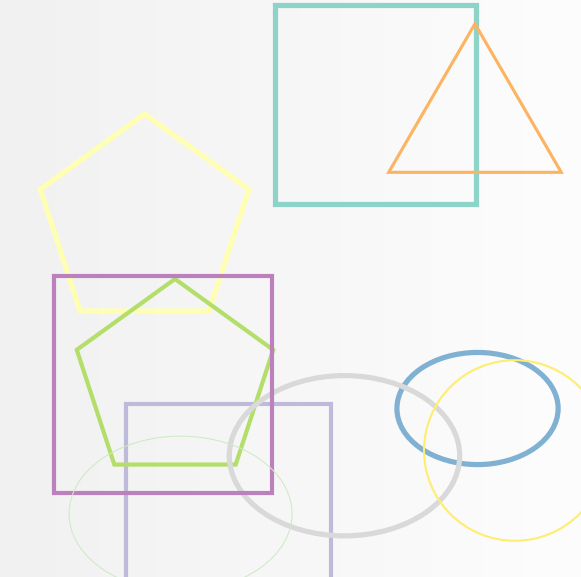[{"shape": "square", "thickness": 2.5, "radius": 0.86, "center": [0.646, 0.818]}, {"shape": "pentagon", "thickness": 2.5, "radius": 0.94, "center": [0.249, 0.613]}, {"shape": "square", "thickness": 2, "radius": 0.88, "center": [0.393, 0.124]}, {"shape": "oval", "thickness": 2.5, "radius": 0.69, "center": [0.822, 0.292]}, {"shape": "triangle", "thickness": 1.5, "radius": 0.86, "center": [0.817, 0.786]}, {"shape": "pentagon", "thickness": 2, "radius": 0.89, "center": [0.301, 0.338]}, {"shape": "oval", "thickness": 2.5, "radius": 0.99, "center": [0.593, 0.21]}, {"shape": "square", "thickness": 2, "radius": 0.94, "center": [0.28, 0.333]}, {"shape": "oval", "thickness": 0.5, "radius": 0.96, "center": [0.311, 0.11]}, {"shape": "circle", "thickness": 1, "radius": 0.78, "center": [0.886, 0.219]}]